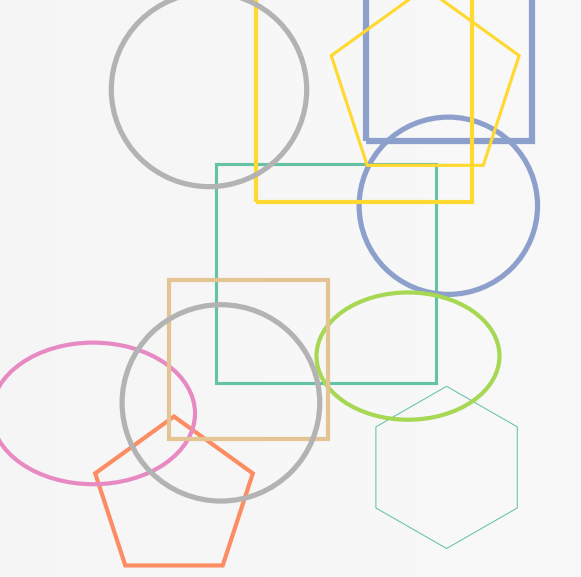[{"shape": "square", "thickness": 1.5, "radius": 0.95, "center": [0.561, 0.526]}, {"shape": "hexagon", "thickness": 0.5, "radius": 0.7, "center": [0.768, 0.19]}, {"shape": "pentagon", "thickness": 2, "radius": 0.71, "center": [0.299, 0.135]}, {"shape": "circle", "thickness": 2.5, "radius": 0.77, "center": [0.771, 0.643]}, {"shape": "square", "thickness": 3, "radius": 0.71, "center": [0.772, 0.898]}, {"shape": "oval", "thickness": 2, "radius": 0.88, "center": [0.16, 0.283]}, {"shape": "oval", "thickness": 2, "radius": 0.79, "center": [0.702, 0.383]}, {"shape": "pentagon", "thickness": 1.5, "radius": 0.85, "center": [0.732, 0.85]}, {"shape": "square", "thickness": 2, "radius": 0.93, "center": [0.626, 0.835]}, {"shape": "square", "thickness": 2, "radius": 0.69, "center": [0.428, 0.377]}, {"shape": "circle", "thickness": 2.5, "radius": 0.84, "center": [0.36, 0.844]}, {"shape": "circle", "thickness": 2.5, "radius": 0.85, "center": [0.38, 0.302]}]